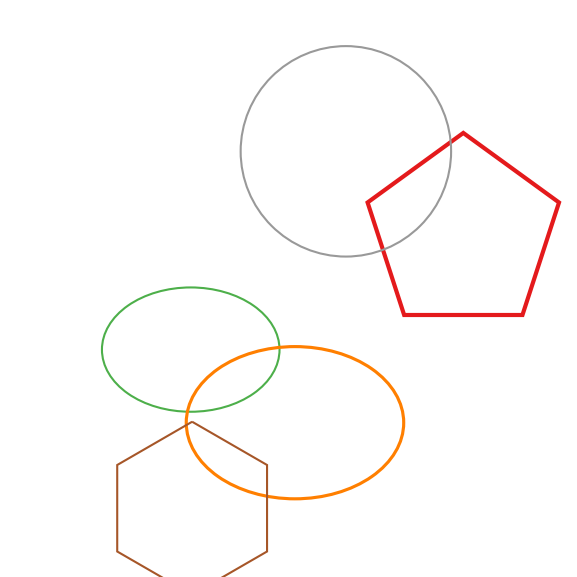[{"shape": "pentagon", "thickness": 2, "radius": 0.87, "center": [0.802, 0.595]}, {"shape": "oval", "thickness": 1, "radius": 0.77, "center": [0.33, 0.394]}, {"shape": "oval", "thickness": 1.5, "radius": 0.94, "center": [0.511, 0.267]}, {"shape": "hexagon", "thickness": 1, "radius": 0.75, "center": [0.333, 0.119]}, {"shape": "circle", "thickness": 1, "radius": 0.91, "center": [0.599, 0.737]}]